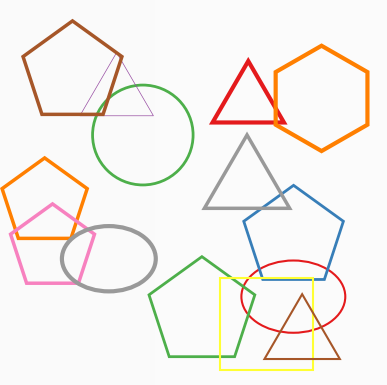[{"shape": "triangle", "thickness": 3, "radius": 0.53, "center": [0.641, 0.735]}, {"shape": "oval", "thickness": 1.5, "radius": 0.67, "center": [0.757, 0.23]}, {"shape": "pentagon", "thickness": 2, "radius": 0.68, "center": [0.758, 0.383]}, {"shape": "circle", "thickness": 2, "radius": 0.65, "center": [0.369, 0.649]}, {"shape": "pentagon", "thickness": 2, "radius": 0.72, "center": [0.521, 0.19]}, {"shape": "triangle", "thickness": 0.5, "radius": 0.55, "center": [0.301, 0.754]}, {"shape": "hexagon", "thickness": 3, "radius": 0.68, "center": [0.83, 0.744]}, {"shape": "pentagon", "thickness": 2.5, "radius": 0.58, "center": [0.115, 0.474]}, {"shape": "square", "thickness": 1.5, "radius": 0.6, "center": [0.687, 0.157]}, {"shape": "pentagon", "thickness": 2.5, "radius": 0.67, "center": [0.187, 0.811]}, {"shape": "triangle", "thickness": 1.5, "radius": 0.56, "center": [0.78, 0.124]}, {"shape": "pentagon", "thickness": 2.5, "radius": 0.57, "center": [0.136, 0.356]}, {"shape": "oval", "thickness": 3, "radius": 0.61, "center": [0.281, 0.328]}, {"shape": "triangle", "thickness": 2.5, "radius": 0.64, "center": [0.637, 0.522]}]